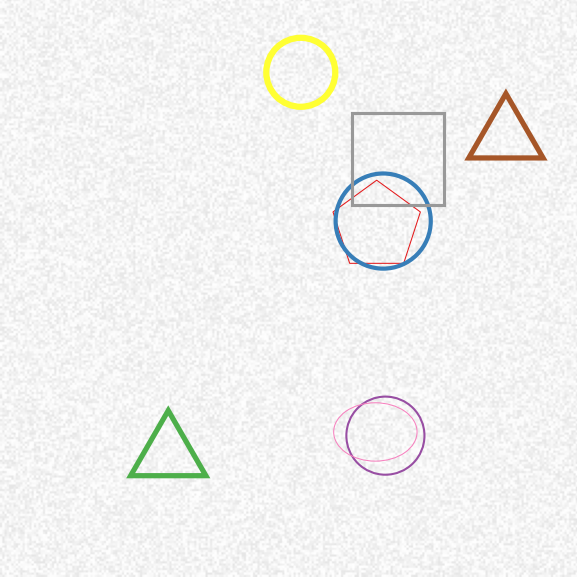[{"shape": "pentagon", "thickness": 0.5, "radius": 0.4, "center": [0.652, 0.608]}, {"shape": "circle", "thickness": 2, "radius": 0.41, "center": [0.664, 0.616]}, {"shape": "triangle", "thickness": 2.5, "radius": 0.38, "center": [0.291, 0.213]}, {"shape": "circle", "thickness": 1, "radius": 0.34, "center": [0.667, 0.245]}, {"shape": "circle", "thickness": 3, "radius": 0.3, "center": [0.521, 0.874]}, {"shape": "triangle", "thickness": 2.5, "radius": 0.37, "center": [0.876, 0.763]}, {"shape": "oval", "thickness": 0.5, "radius": 0.36, "center": [0.65, 0.251]}, {"shape": "square", "thickness": 1.5, "radius": 0.4, "center": [0.689, 0.724]}]